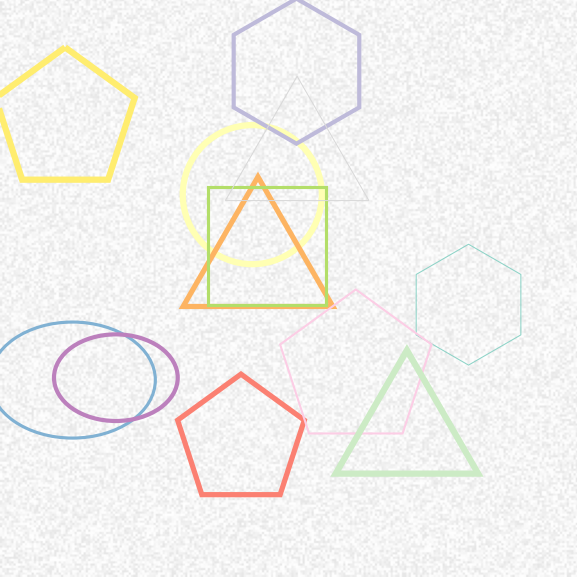[{"shape": "hexagon", "thickness": 0.5, "radius": 0.52, "center": [0.811, 0.472]}, {"shape": "circle", "thickness": 3, "radius": 0.6, "center": [0.437, 0.662]}, {"shape": "hexagon", "thickness": 2, "radius": 0.63, "center": [0.513, 0.876]}, {"shape": "pentagon", "thickness": 2.5, "radius": 0.58, "center": [0.417, 0.236]}, {"shape": "oval", "thickness": 1.5, "radius": 0.72, "center": [0.125, 0.341]}, {"shape": "triangle", "thickness": 2.5, "radius": 0.75, "center": [0.447, 0.543]}, {"shape": "square", "thickness": 1.5, "radius": 0.51, "center": [0.462, 0.573]}, {"shape": "pentagon", "thickness": 1, "radius": 0.69, "center": [0.616, 0.36]}, {"shape": "triangle", "thickness": 0.5, "radius": 0.72, "center": [0.515, 0.724]}, {"shape": "oval", "thickness": 2, "radius": 0.54, "center": [0.201, 0.345]}, {"shape": "triangle", "thickness": 3, "radius": 0.71, "center": [0.705, 0.25]}, {"shape": "pentagon", "thickness": 3, "radius": 0.63, "center": [0.113, 0.79]}]